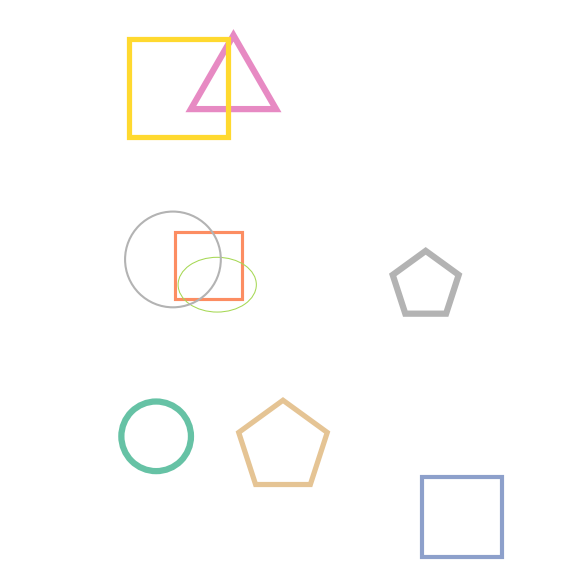[{"shape": "circle", "thickness": 3, "radius": 0.3, "center": [0.27, 0.244]}, {"shape": "square", "thickness": 1.5, "radius": 0.29, "center": [0.361, 0.539]}, {"shape": "square", "thickness": 2, "radius": 0.34, "center": [0.8, 0.104]}, {"shape": "triangle", "thickness": 3, "radius": 0.43, "center": [0.404, 0.853]}, {"shape": "oval", "thickness": 0.5, "radius": 0.34, "center": [0.376, 0.506]}, {"shape": "square", "thickness": 2.5, "radius": 0.43, "center": [0.309, 0.847]}, {"shape": "pentagon", "thickness": 2.5, "radius": 0.4, "center": [0.49, 0.225]}, {"shape": "pentagon", "thickness": 3, "radius": 0.3, "center": [0.737, 0.505]}, {"shape": "circle", "thickness": 1, "radius": 0.41, "center": [0.299, 0.55]}]